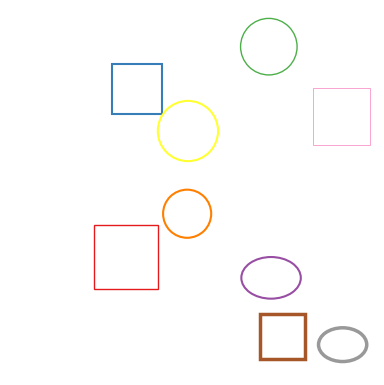[{"shape": "square", "thickness": 1, "radius": 0.42, "center": [0.328, 0.333]}, {"shape": "square", "thickness": 1.5, "radius": 0.32, "center": [0.356, 0.77]}, {"shape": "circle", "thickness": 1, "radius": 0.37, "center": [0.698, 0.879]}, {"shape": "oval", "thickness": 1.5, "radius": 0.39, "center": [0.704, 0.278]}, {"shape": "circle", "thickness": 1.5, "radius": 0.31, "center": [0.486, 0.445]}, {"shape": "circle", "thickness": 1.5, "radius": 0.39, "center": [0.488, 0.66]}, {"shape": "square", "thickness": 2.5, "radius": 0.3, "center": [0.734, 0.126]}, {"shape": "square", "thickness": 0.5, "radius": 0.37, "center": [0.888, 0.697]}, {"shape": "oval", "thickness": 2.5, "radius": 0.31, "center": [0.89, 0.105]}]